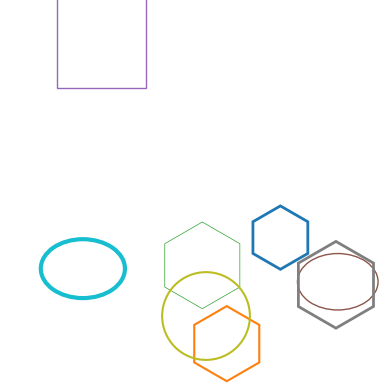[{"shape": "hexagon", "thickness": 2, "radius": 0.41, "center": [0.728, 0.383]}, {"shape": "hexagon", "thickness": 1.5, "radius": 0.49, "center": [0.589, 0.107]}, {"shape": "hexagon", "thickness": 0.5, "radius": 0.56, "center": [0.525, 0.311]}, {"shape": "square", "thickness": 1, "radius": 0.58, "center": [0.264, 0.889]}, {"shape": "oval", "thickness": 1, "radius": 0.52, "center": [0.877, 0.268]}, {"shape": "hexagon", "thickness": 2, "radius": 0.56, "center": [0.873, 0.26]}, {"shape": "circle", "thickness": 1.5, "radius": 0.57, "center": [0.535, 0.179]}, {"shape": "oval", "thickness": 3, "radius": 0.55, "center": [0.215, 0.302]}]